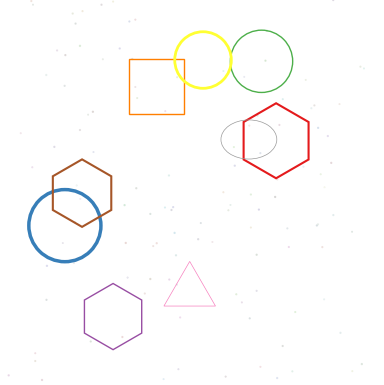[{"shape": "hexagon", "thickness": 1.5, "radius": 0.49, "center": [0.717, 0.634]}, {"shape": "circle", "thickness": 2.5, "radius": 0.47, "center": [0.169, 0.414]}, {"shape": "circle", "thickness": 1, "radius": 0.4, "center": [0.679, 0.841]}, {"shape": "hexagon", "thickness": 1, "radius": 0.43, "center": [0.294, 0.178]}, {"shape": "square", "thickness": 1, "radius": 0.35, "center": [0.406, 0.775]}, {"shape": "circle", "thickness": 2, "radius": 0.37, "center": [0.527, 0.844]}, {"shape": "hexagon", "thickness": 1.5, "radius": 0.44, "center": [0.213, 0.498]}, {"shape": "triangle", "thickness": 0.5, "radius": 0.39, "center": [0.493, 0.244]}, {"shape": "oval", "thickness": 0.5, "radius": 0.36, "center": [0.646, 0.638]}]